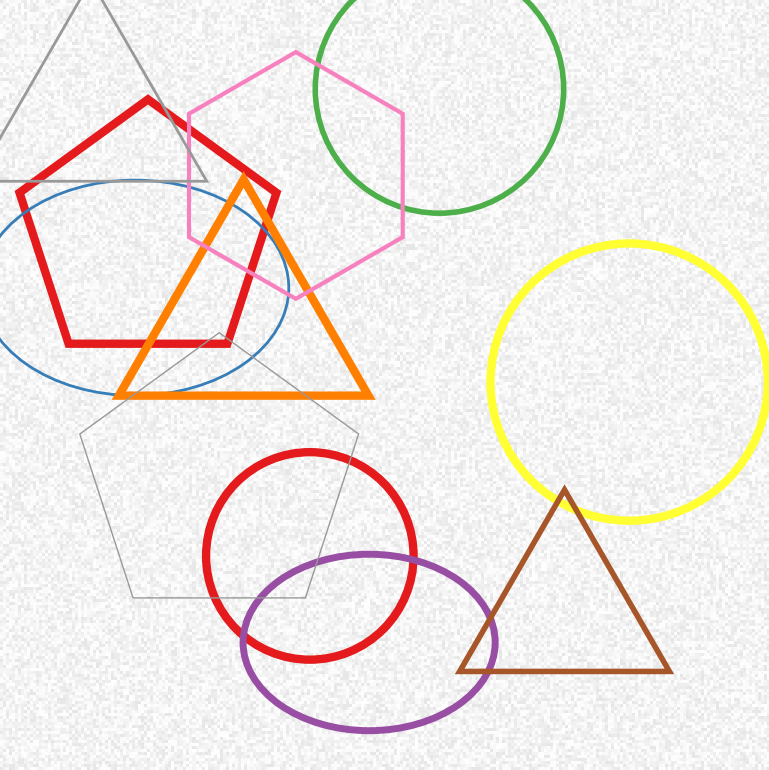[{"shape": "circle", "thickness": 3, "radius": 0.67, "center": [0.402, 0.278]}, {"shape": "pentagon", "thickness": 3, "radius": 0.88, "center": [0.192, 0.696]}, {"shape": "oval", "thickness": 1, "radius": 1.0, "center": [0.175, 0.626]}, {"shape": "circle", "thickness": 2, "radius": 0.81, "center": [0.571, 0.884]}, {"shape": "oval", "thickness": 2.5, "radius": 0.82, "center": [0.479, 0.166]}, {"shape": "triangle", "thickness": 3, "radius": 0.94, "center": [0.316, 0.58]}, {"shape": "circle", "thickness": 3, "radius": 0.9, "center": [0.817, 0.504]}, {"shape": "triangle", "thickness": 2, "radius": 0.79, "center": [0.733, 0.207]}, {"shape": "hexagon", "thickness": 1.5, "radius": 0.8, "center": [0.384, 0.772]}, {"shape": "pentagon", "thickness": 0.5, "radius": 0.95, "center": [0.285, 0.378]}, {"shape": "triangle", "thickness": 1, "radius": 0.87, "center": [0.118, 0.851]}]